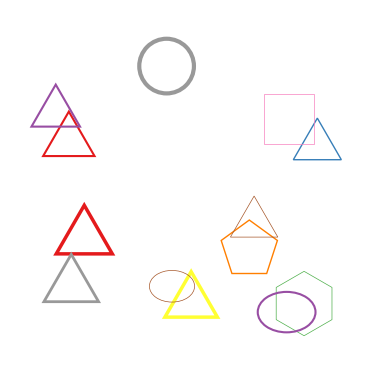[{"shape": "triangle", "thickness": 1.5, "radius": 0.39, "center": [0.179, 0.633]}, {"shape": "triangle", "thickness": 2.5, "radius": 0.42, "center": [0.219, 0.383]}, {"shape": "triangle", "thickness": 1, "radius": 0.36, "center": [0.824, 0.621]}, {"shape": "hexagon", "thickness": 0.5, "radius": 0.42, "center": [0.79, 0.212]}, {"shape": "oval", "thickness": 1.5, "radius": 0.38, "center": [0.744, 0.189]}, {"shape": "triangle", "thickness": 1.5, "radius": 0.36, "center": [0.145, 0.708]}, {"shape": "pentagon", "thickness": 1, "radius": 0.38, "center": [0.648, 0.352]}, {"shape": "triangle", "thickness": 2.5, "radius": 0.39, "center": [0.497, 0.216]}, {"shape": "triangle", "thickness": 0.5, "radius": 0.36, "center": [0.66, 0.42]}, {"shape": "oval", "thickness": 0.5, "radius": 0.29, "center": [0.447, 0.256]}, {"shape": "square", "thickness": 0.5, "radius": 0.32, "center": [0.752, 0.69]}, {"shape": "circle", "thickness": 3, "radius": 0.35, "center": [0.433, 0.828]}, {"shape": "triangle", "thickness": 2, "radius": 0.41, "center": [0.185, 0.257]}]